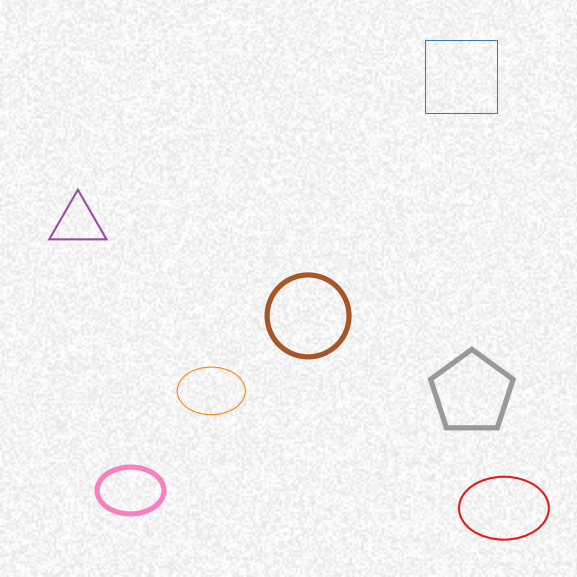[{"shape": "oval", "thickness": 1, "radius": 0.39, "center": [0.873, 0.119]}, {"shape": "square", "thickness": 0.5, "radius": 0.31, "center": [0.799, 0.867]}, {"shape": "triangle", "thickness": 1, "radius": 0.29, "center": [0.135, 0.613]}, {"shape": "oval", "thickness": 0.5, "radius": 0.29, "center": [0.366, 0.322]}, {"shape": "circle", "thickness": 2.5, "radius": 0.35, "center": [0.533, 0.452]}, {"shape": "oval", "thickness": 2.5, "radius": 0.29, "center": [0.226, 0.15]}, {"shape": "pentagon", "thickness": 2.5, "radius": 0.38, "center": [0.817, 0.319]}]